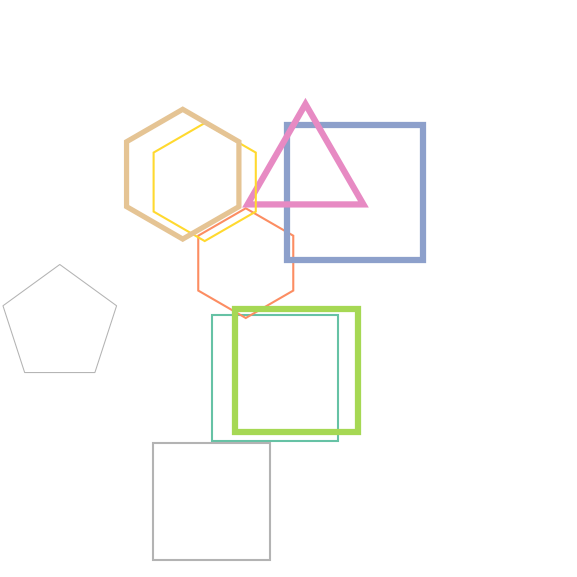[{"shape": "square", "thickness": 1, "radius": 0.54, "center": [0.476, 0.345]}, {"shape": "hexagon", "thickness": 1, "radius": 0.47, "center": [0.426, 0.543]}, {"shape": "square", "thickness": 3, "radius": 0.59, "center": [0.614, 0.665]}, {"shape": "triangle", "thickness": 3, "radius": 0.58, "center": [0.529, 0.703]}, {"shape": "square", "thickness": 3, "radius": 0.53, "center": [0.513, 0.358]}, {"shape": "hexagon", "thickness": 1, "radius": 0.51, "center": [0.354, 0.684]}, {"shape": "hexagon", "thickness": 2.5, "radius": 0.56, "center": [0.316, 0.698]}, {"shape": "pentagon", "thickness": 0.5, "radius": 0.52, "center": [0.104, 0.438]}, {"shape": "square", "thickness": 1, "radius": 0.51, "center": [0.366, 0.131]}]